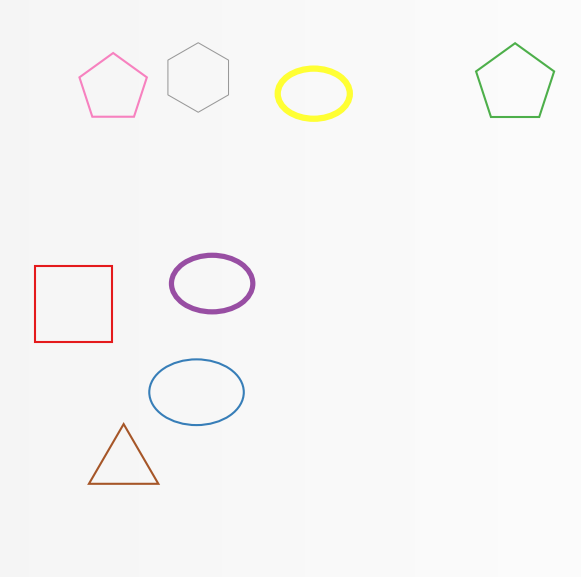[{"shape": "square", "thickness": 1, "radius": 0.33, "center": [0.127, 0.472]}, {"shape": "oval", "thickness": 1, "radius": 0.41, "center": [0.338, 0.32]}, {"shape": "pentagon", "thickness": 1, "radius": 0.35, "center": [0.886, 0.854]}, {"shape": "oval", "thickness": 2.5, "radius": 0.35, "center": [0.365, 0.508]}, {"shape": "oval", "thickness": 3, "radius": 0.31, "center": [0.54, 0.837]}, {"shape": "triangle", "thickness": 1, "radius": 0.34, "center": [0.213, 0.196]}, {"shape": "pentagon", "thickness": 1, "radius": 0.3, "center": [0.195, 0.846]}, {"shape": "hexagon", "thickness": 0.5, "radius": 0.3, "center": [0.341, 0.865]}]